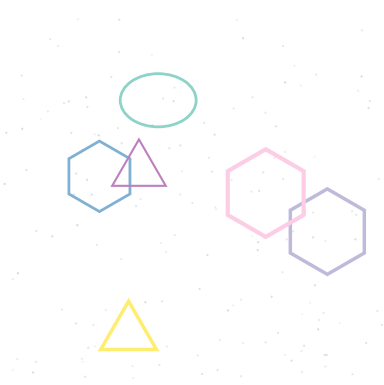[{"shape": "oval", "thickness": 2, "radius": 0.49, "center": [0.411, 0.74]}, {"shape": "hexagon", "thickness": 2.5, "radius": 0.55, "center": [0.85, 0.398]}, {"shape": "hexagon", "thickness": 2, "radius": 0.46, "center": [0.258, 0.542]}, {"shape": "hexagon", "thickness": 3, "radius": 0.57, "center": [0.69, 0.499]}, {"shape": "triangle", "thickness": 1.5, "radius": 0.4, "center": [0.361, 0.558]}, {"shape": "triangle", "thickness": 2.5, "radius": 0.42, "center": [0.334, 0.134]}]